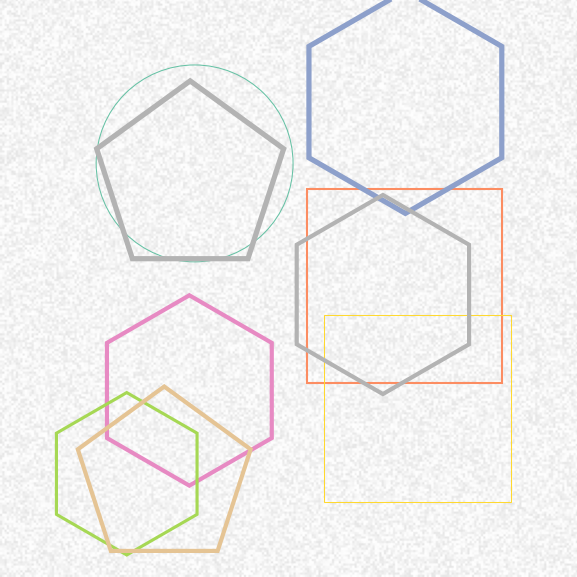[{"shape": "circle", "thickness": 0.5, "radius": 0.85, "center": [0.337, 0.716]}, {"shape": "square", "thickness": 1, "radius": 0.84, "center": [0.701, 0.504]}, {"shape": "hexagon", "thickness": 2.5, "radius": 0.96, "center": [0.702, 0.822]}, {"shape": "hexagon", "thickness": 2, "radius": 0.82, "center": [0.328, 0.323]}, {"shape": "hexagon", "thickness": 1.5, "radius": 0.7, "center": [0.219, 0.179]}, {"shape": "square", "thickness": 0.5, "radius": 0.81, "center": [0.722, 0.291]}, {"shape": "pentagon", "thickness": 2, "radius": 0.79, "center": [0.284, 0.172]}, {"shape": "hexagon", "thickness": 2, "radius": 0.86, "center": [0.663, 0.489]}, {"shape": "pentagon", "thickness": 2.5, "radius": 0.85, "center": [0.329, 0.689]}]